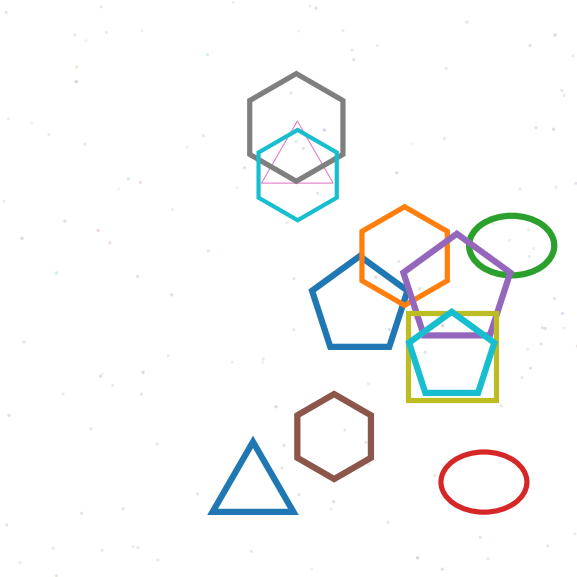[{"shape": "triangle", "thickness": 3, "radius": 0.4, "center": [0.438, 0.153]}, {"shape": "pentagon", "thickness": 3, "radius": 0.43, "center": [0.623, 0.469]}, {"shape": "hexagon", "thickness": 2.5, "radius": 0.43, "center": [0.701, 0.556]}, {"shape": "oval", "thickness": 3, "radius": 0.37, "center": [0.886, 0.574]}, {"shape": "oval", "thickness": 2.5, "radius": 0.37, "center": [0.838, 0.164]}, {"shape": "pentagon", "thickness": 3, "radius": 0.49, "center": [0.791, 0.497]}, {"shape": "hexagon", "thickness": 3, "radius": 0.37, "center": [0.579, 0.243]}, {"shape": "triangle", "thickness": 0.5, "radius": 0.36, "center": [0.515, 0.718]}, {"shape": "hexagon", "thickness": 2.5, "radius": 0.47, "center": [0.513, 0.778]}, {"shape": "square", "thickness": 2.5, "radius": 0.38, "center": [0.783, 0.382]}, {"shape": "hexagon", "thickness": 2, "radius": 0.39, "center": [0.515, 0.696]}, {"shape": "pentagon", "thickness": 3, "radius": 0.39, "center": [0.782, 0.382]}]